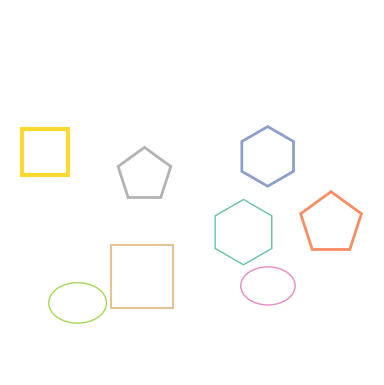[{"shape": "hexagon", "thickness": 1, "radius": 0.42, "center": [0.632, 0.397]}, {"shape": "pentagon", "thickness": 2, "radius": 0.41, "center": [0.86, 0.419]}, {"shape": "hexagon", "thickness": 2, "radius": 0.39, "center": [0.695, 0.594]}, {"shape": "oval", "thickness": 1, "radius": 0.35, "center": [0.696, 0.257]}, {"shape": "oval", "thickness": 1, "radius": 0.38, "center": [0.202, 0.213]}, {"shape": "square", "thickness": 3, "radius": 0.3, "center": [0.117, 0.605]}, {"shape": "square", "thickness": 1.5, "radius": 0.41, "center": [0.369, 0.281]}, {"shape": "pentagon", "thickness": 2, "radius": 0.36, "center": [0.375, 0.545]}]